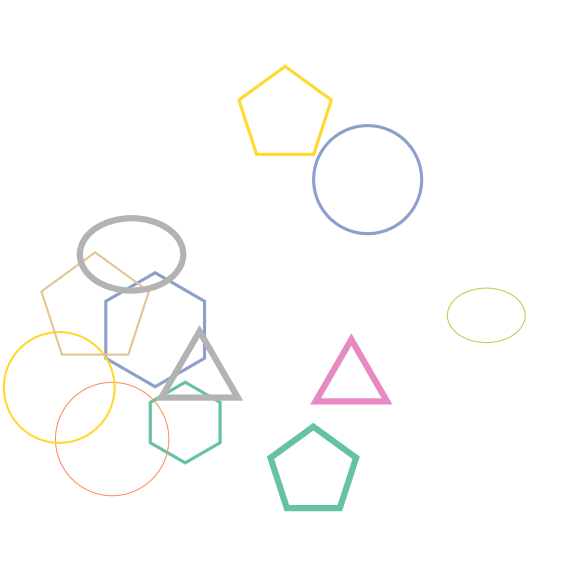[{"shape": "pentagon", "thickness": 3, "radius": 0.39, "center": [0.543, 0.182]}, {"shape": "hexagon", "thickness": 1.5, "radius": 0.35, "center": [0.321, 0.267]}, {"shape": "circle", "thickness": 0.5, "radius": 0.49, "center": [0.194, 0.239]}, {"shape": "hexagon", "thickness": 1.5, "radius": 0.49, "center": [0.269, 0.428]}, {"shape": "circle", "thickness": 1.5, "radius": 0.47, "center": [0.637, 0.688]}, {"shape": "triangle", "thickness": 3, "radius": 0.36, "center": [0.608, 0.34]}, {"shape": "oval", "thickness": 0.5, "radius": 0.34, "center": [0.842, 0.453]}, {"shape": "pentagon", "thickness": 1.5, "radius": 0.42, "center": [0.494, 0.8]}, {"shape": "circle", "thickness": 1, "radius": 0.48, "center": [0.103, 0.328]}, {"shape": "pentagon", "thickness": 1, "radius": 0.49, "center": [0.165, 0.464]}, {"shape": "triangle", "thickness": 3, "radius": 0.38, "center": [0.346, 0.349]}, {"shape": "oval", "thickness": 3, "radius": 0.45, "center": [0.228, 0.559]}]